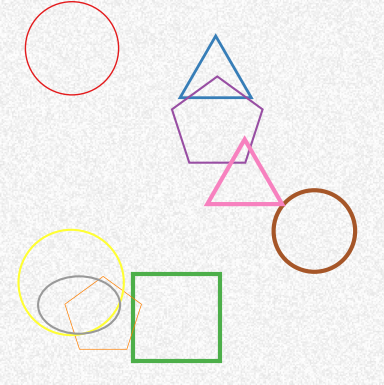[{"shape": "circle", "thickness": 1, "radius": 0.61, "center": [0.187, 0.875]}, {"shape": "triangle", "thickness": 2, "radius": 0.53, "center": [0.56, 0.8]}, {"shape": "square", "thickness": 3, "radius": 0.57, "center": [0.459, 0.176]}, {"shape": "pentagon", "thickness": 1.5, "radius": 0.62, "center": [0.564, 0.678]}, {"shape": "pentagon", "thickness": 0.5, "radius": 0.52, "center": [0.268, 0.177]}, {"shape": "circle", "thickness": 1.5, "radius": 0.68, "center": [0.185, 0.266]}, {"shape": "circle", "thickness": 3, "radius": 0.53, "center": [0.817, 0.4]}, {"shape": "triangle", "thickness": 3, "radius": 0.56, "center": [0.636, 0.526]}, {"shape": "oval", "thickness": 1.5, "radius": 0.53, "center": [0.205, 0.208]}]